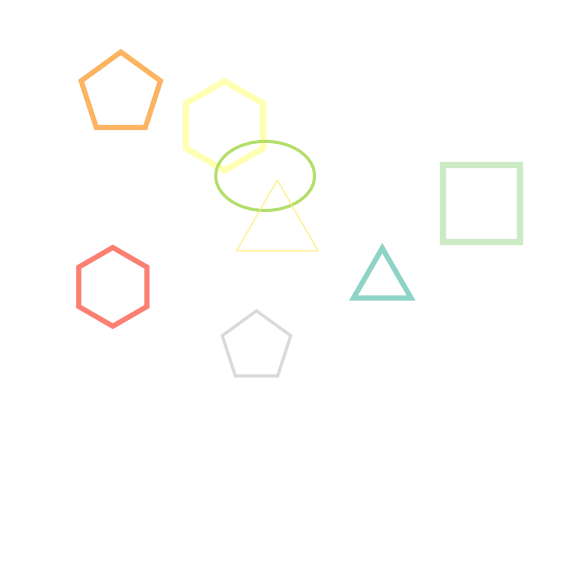[{"shape": "triangle", "thickness": 2.5, "radius": 0.29, "center": [0.662, 0.512]}, {"shape": "hexagon", "thickness": 3, "radius": 0.39, "center": [0.389, 0.781]}, {"shape": "hexagon", "thickness": 2.5, "radius": 0.34, "center": [0.195, 0.502]}, {"shape": "pentagon", "thickness": 2.5, "radius": 0.36, "center": [0.209, 0.837]}, {"shape": "oval", "thickness": 1.5, "radius": 0.43, "center": [0.459, 0.695]}, {"shape": "pentagon", "thickness": 1.5, "radius": 0.31, "center": [0.444, 0.399]}, {"shape": "square", "thickness": 3, "radius": 0.33, "center": [0.834, 0.647]}, {"shape": "triangle", "thickness": 0.5, "radius": 0.41, "center": [0.48, 0.606]}]